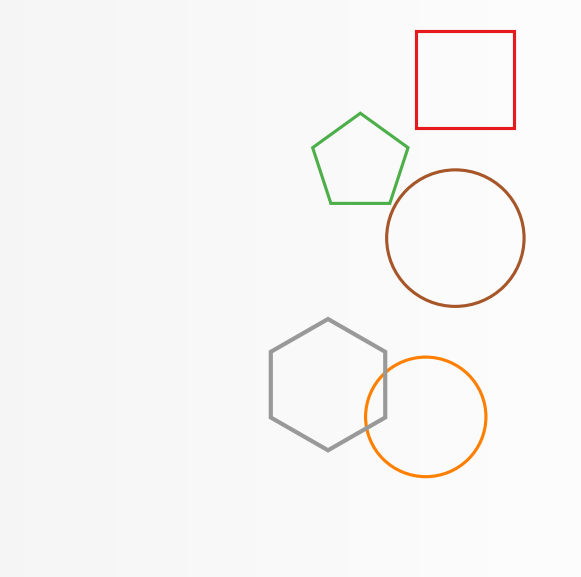[{"shape": "square", "thickness": 1.5, "radius": 0.42, "center": [0.8, 0.862]}, {"shape": "pentagon", "thickness": 1.5, "radius": 0.43, "center": [0.62, 0.717]}, {"shape": "circle", "thickness": 1.5, "radius": 0.52, "center": [0.732, 0.277]}, {"shape": "circle", "thickness": 1.5, "radius": 0.59, "center": [0.783, 0.587]}, {"shape": "hexagon", "thickness": 2, "radius": 0.57, "center": [0.564, 0.333]}]